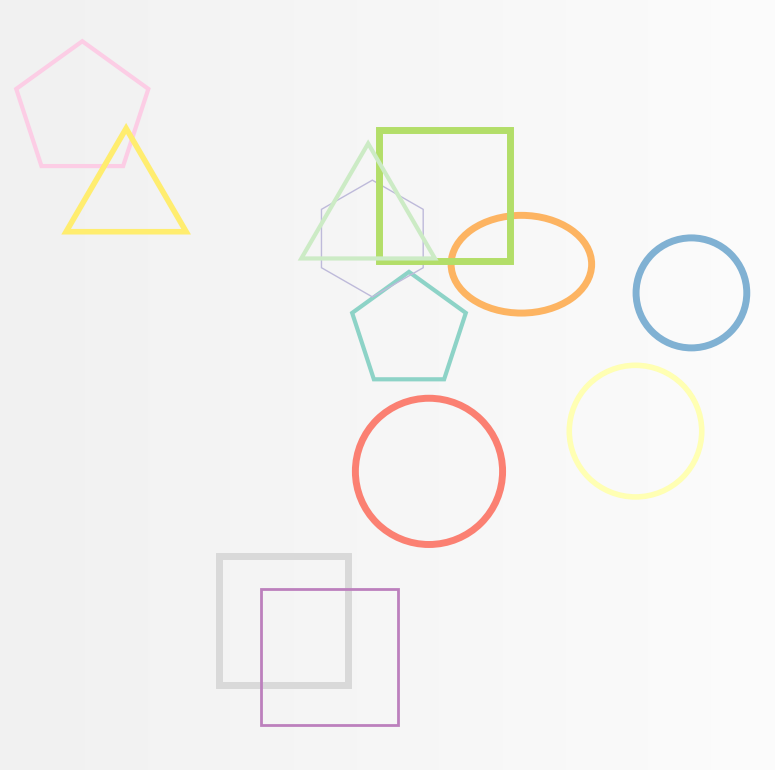[{"shape": "pentagon", "thickness": 1.5, "radius": 0.39, "center": [0.528, 0.57]}, {"shape": "circle", "thickness": 2, "radius": 0.43, "center": [0.82, 0.44]}, {"shape": "hexagon", "thickness": 0.5, "radius": 0.38, "center": [0.48, 0.69]}, {"shape": "circle", "thickness": 2.5, "radius": 0.47, "center": [0.554, 0.388]}, {"shape": "circle", "thickness": 2.5, "radius": 0.36, "center": [0.892, 0.62]}, {"shape": "oval", "thickness": 2.5, "radius": 0.45, "center": [0.673, 0.657]}, {"shape": "square", "thickness": 2.5, "radius": 0.42, "center": [0.574, 0.746]}, {"shape": "pentagon", "thickness": 1.5, "radius": 0.45, "center": [0.106, 0.857]}, {"shape": "square", "thickness": 2.5, "radius": 0.42, "center": [0.366, 0.194]}, {"shape": "square", "thickness": 1, "radius": 0.44, "center": [0.425, 0.146]}, {"shape": "triangle", "thickness": 1.5, "radius": 0.5, "center": [0.475, 0.714]}, {"shape": "triangle", "thickness": 2, "radius": 0.45, "center": [0.163, 0.744]}]